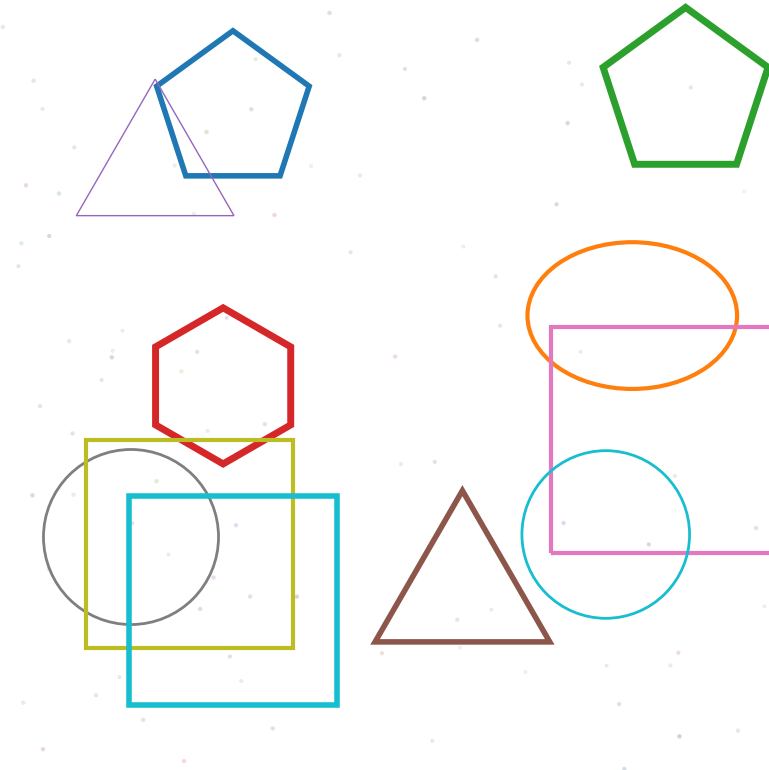[{"shape": "pentagon", "thickness": 2, "radius": 0.52, "center": [0.303, 0.856]}, {"shape": "oval", "thickness": 1.5, "radius": 0.68, "center": [0.821, 0.59]}, {"shape": "pentagon", "thickness": 2.5, "radius": 0.56, "center": [0.89, 0.878]}, {"shape": "hexagon", "thickness": 2.5, "radius": 0.51, "center": [0.29, 0.499]}, {"shape": "triangle", "thickness": 0.5, "radius": 0.59, "center": [0.202, 0.779]}, {"shape": "triangle", "thickness": 2, "radius": 0.65, "center": [0.601, 0.232]}, {"shape": "square", "thickness": 1.5, "radius": 0.73, "center": [0.863, 0.429]}, {"shape": "circle", "thickness": 1, "radius": 0.57, "center": [0.17, 0.303]}, {"shape": "square", "thickness": 1.5, "radius": 0.67, "center": [0.246, 0.294]}, {"shape": "circle", "thickness": 1, "radius": 0.54, "center": [0.787, 0.306]}, {"shape": "square", "thickness": 2, "radius": 0.68, "center": [0.302, 0.22]}]